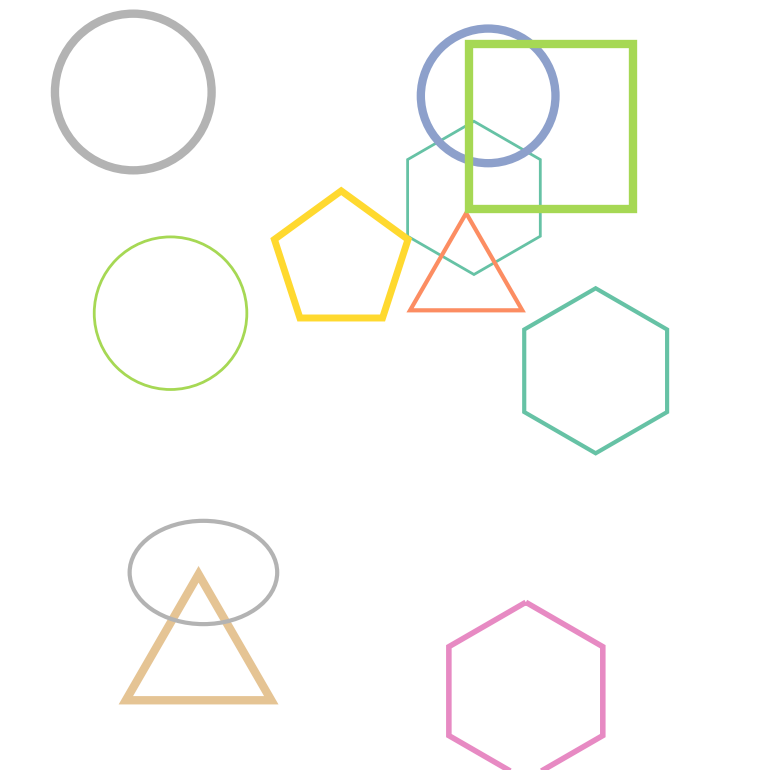[{"shape": "hexagon", "thickness": 1.5, "radius": 0.54, "center": [0.774, 0.518]}, {"shape": "hexagon", "thickness": 1, "radius": 0.5, "center": [0.616, 0.743]}, {"shape": "triangle", "thickness": 1.5, "radius": 0.42, "center": [0.605, 0.639]}, {"shape": "circle", "thickness": 3, "radius": 0.44, "center": [0.634, 0.875]}, {"shape": "hexagon", "thickness": 2, "radius": 0.58, "center": [0.683, 0.102]}, {"shape": "circle", "thickness": 1, "radius": 0.5, "center": [0.221, 0.593]}, {"shape": "square", "thickness": 3, "radius": 0.53, "center": [0.715, 0.836]}, {"shape": "pentagon", "thickness": 2.5, "radius": 0.46, "center": [0.443, 0.661]}, {"shape": "triangle", "thickness": 3, "radius": 0.55, "center": [0.258, 0.145]}, {"shape": "circle", "thickness": 3, "radius": 0.51, "center": [0.173, 0.881]}, {"shape": "oval", "thickness": 1.5, "radius": 0.48, "center": [0.264, 0.257]}]